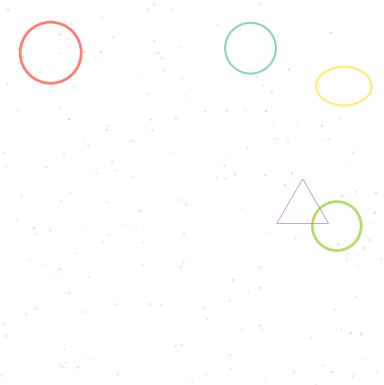[{"shape": "circle", "thickness": 1.5, "radius": 0.33, "center": [0.651, 0.875]}, {"shape": "circle", "thickness": 2, "radius": 0.4, "center": [0.132, 0.863]}, {"shape": "circle", "thickness": 2, "radius": 0.32, "center": [0.875, 0.413]}, {"shape": "triangle", "thickness": 0.5, "radius": 0.39, "center": [0.786, 0.458]}, {"shape": "oval", "thickness": 1.5, "radius": 0.36, "center": [0.893, 0.776]}]